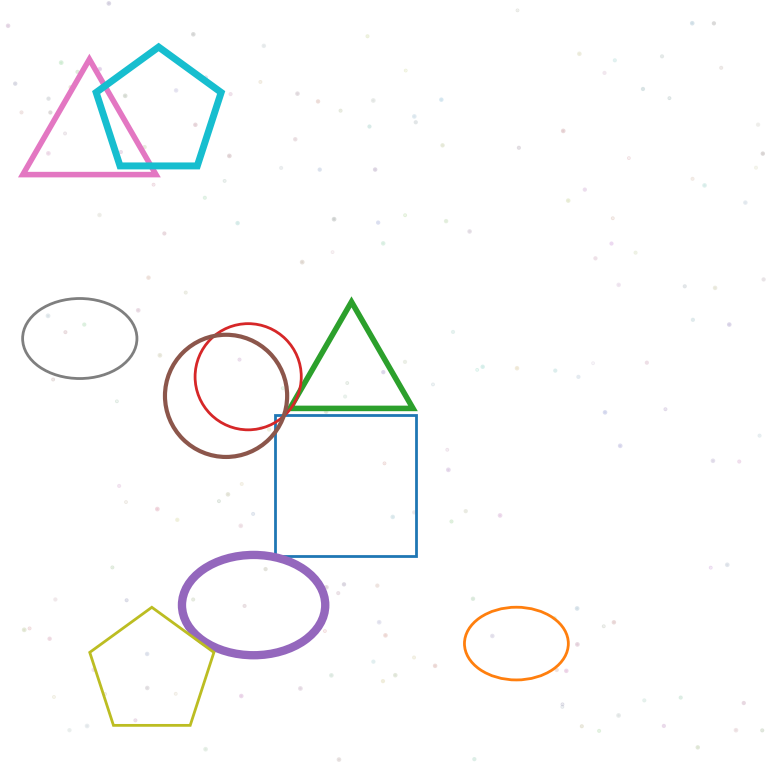[{"shape": "square", "thickness": 1, "radius": 0.46, "center": [0.448, 0.369]}, {"shape": "oval", "thickness": 1, "radius": 0.34, "center": [0.671, 0.164]}, {"shape": "triangle", "thickness": 2, "radius": 0.46, "center": [0.456, 0.516]}, {"shape": "circle", "thickness": 1, "radius": 0.34, "center": [0.322, 0.511]}, {"shape": "oval", "thickness": 3, "radius": 0.47, "center": [0.329, 0.214]}, {"shape": "circle", "thickness": 1.5, "radius": 0.4, "center": [0.294, 0.486]}, {"shape": "triangle", "thickness": 2, "radius": 0.5, "center": [0.116, 0.823]}, {"shape": "oval", "thickness": 1, "radius": 0.37, "center": [0.104, 0.56]}, {"shape": "pentagon", "thickness": 1, "radius": 0.42, "center": [0.197, 0.127]}, {"shape": "pentagon", "thickness": 2.5, "radius": 0.43, "center": [0.206, 0.854]}]